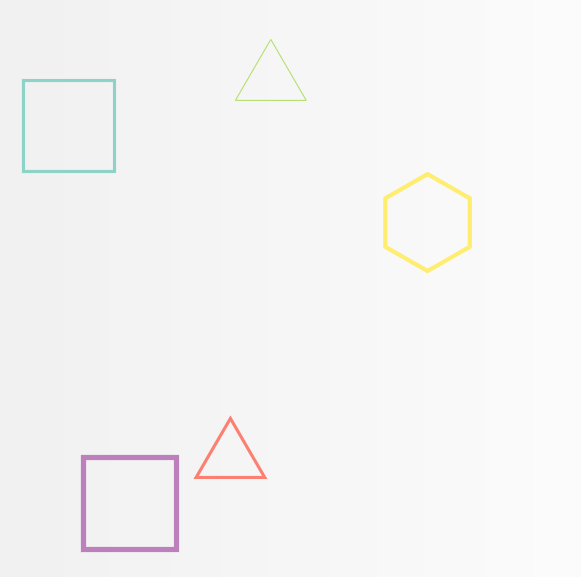[{"shape": "square", "thickness": 1.5, "radius": 0.39, "center": [0.118, 0.781]}, {"shape": "triangle", "thickness": 1.5, "radius": 0.34, "center": [0.396, 0.206]}, {"shape": "triangle", "thickness": 0.5, "radius": 0.35, "center": [0.466, 0.86]}, {"shape": "square", "thickness": 2.5, "radius": 0.4, "center": [0.223, 0.128]}, {"shape": "hexagon", "thickness": 2, "radius": 0.42, "center": [0.736, 0.614]}]